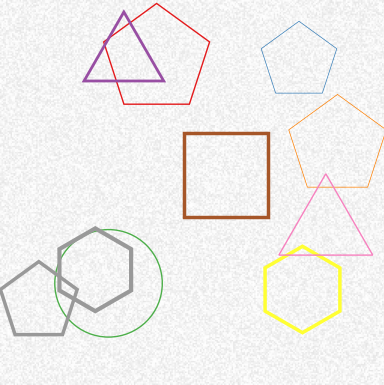[{"shape": "pentagon", "thickness": 1, "radius": 0.72, "center": [0.407, 0.846]}, {"shape": "pentagon", "thickness": 0.5, "radius": 0.52, "center": [0.777, 0.842]}, {"shape": "circle", "thickness": 1, "radius": 0.7, "center": [0.282, 0.264]}, {"shape": "triangle", "thickness": 2, "radius": 0.6, "center": [0.322, 0.849]}, {"shape": "pentagon", "thickness": 0.5, "radius": 0.67, "center": [0.877, 0.622]}, {"shape": "hexagon", "thickness": 2.5, "radius": 0.56, "center": [0.786, 0.248]}, {"shape": "square", "thickness": 2.5, "radius": 0.54, "center": [0.588, 0.545]}, {"shape": "triangle", "thickness": 1, "radius": 0.7, "center": [0.846, 0.408]}, {"shape": "pentagon", "thickness": 2.5, "radius": 0.52, "center": [0.101, 0.216]}, {"shape": "hexagon", "thickness": 3, "radius": 0.54, "center": [0.247, 0.299]}]